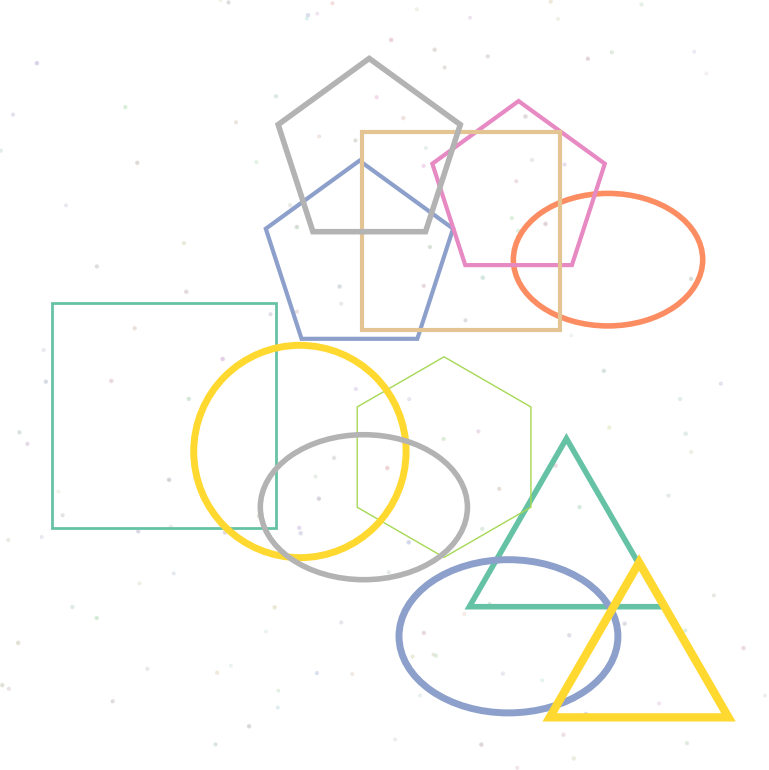[{"shape": "square", "thickness": 1, "radius": 0.73, "center": [0.213, 0.46]}, {"shape": "triangle", "thickness": 2, "radius": 0.73, "center": [0.736, 0.285]}, {"shape": "oval", "thickness": 2, "radius": 0.61, "center": [0.79, 0.663]}, {"shape": "oval", "thickness": 2.5, "radius": 0.71, "center": [0.66, 0.174]}, {"shape": "pentagon", "thickness": 1.5, "radius": 0.64, "center": [0.467, 0.663]}, {"shape": "pentagon", "thickness": 1.5, "radius": 0.59, "center": [0.673, 0.751]}, {"shape": "hexagon", "thickness": 0.5, "radius": 0.65, "center": [0.577, 0.406]}, {"shape": "triangle", "thickness": 3, "radius": 0.67, "center": [0.83, 0.135]}, {"shape": "circle", "thickness": 2.5, "radius": 0.69, "center": [0.389, 0.414]}, {"shape": "square", "thickness": 1.5, "radius": 0.64, "center": [0.599, 0.7]}, {"shape": "pentagon", "thickness": 2, "radius": 0.62, "center": [0.48, 0.8]}, {"shape": "oval", "thickness": 2, "radius": 0.67, "center": [0.473, 0.341]}]